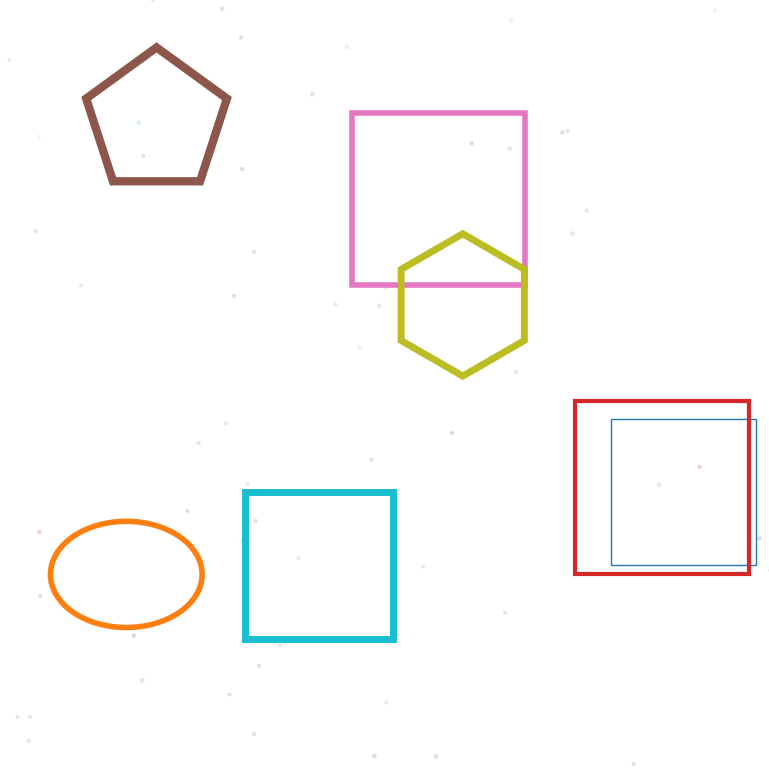[{"shape": "square", "thickness": 0.5, "radius": 0.47, "center": [0.888, 0.361]}, {"shape": "oval", "thickness": 2, "radius": 0.49, "center": [0.164, 0.254]}, {"shape": "square", "thickness": 1.5, "radius": 0.56, "center": [0.86, 0.367]}, {"shape": "pentagon", "thickness": 3, "radius": 0.48, "center": [0.203, 0.842]}, {"shape": "square", "thickness": 2, "radius": 0.56, "center": [0.57, 0.742]}, {"shape": "hexagon", "thickness": 2.5, "radius": 0.46, "center": [0.601, 0.604]}, {"shape": "square", "thickness": 2.5, "radius": 0.48, "center": [0.415, 0.266]}]